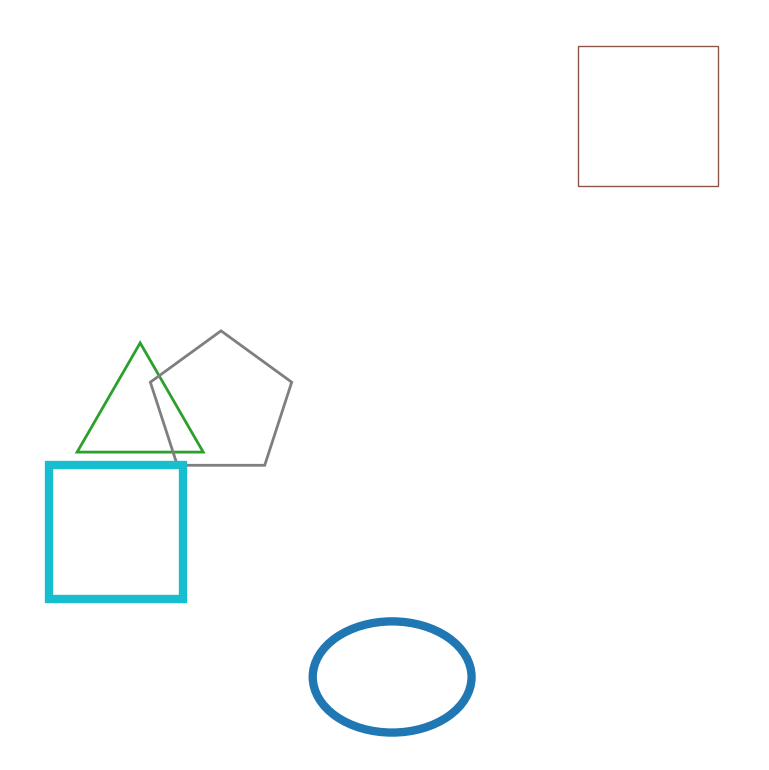[{"shape": "oval", "thickness": 3, "radius": 0.52, "center": [0.509, 0.121]}, {"shape": "triangle", "thickness": 1, "radius": 0.47, "center": [0.182, 0.46]}, {"shape": "square", "thickness": 0.5, "radius": 0.46, "center": [0.841, 0.849]}, {"shape": "pentagon", "thickness": 1, "radius": 0.48, "center": [0.287, 0.474]}, {"shape": "square", "thickness": 3, "radius": 0.43, "center": [0.151, 0.309]}]